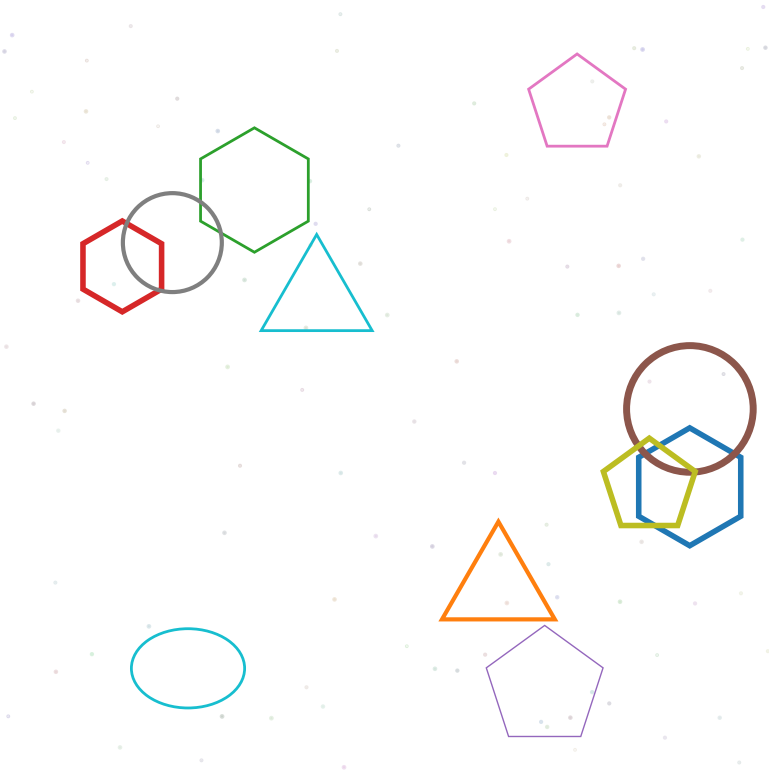[{"shape": "hexagon", "thickness": 2, "radius": 0.38, "center": [0.896, 0.368]}, {"shape": "triangle", "thickness": 1.5, "radius": 0.42, "center": [0.647, 0.238]}, {"shape": "hexagon", "thickness": 1, "radius": 0.4, "center": [0.33, 0.753]}, {"shape": "hexagon", "thickness": 2, "radius": 0.29, "center": [0.159, 0.654]}, {"shape": "pentagon", "thickness": 0.5, "radius": 0.4, "center": [0.707, 0.108]}, {"shape": "circle", "thickness": 2.5, "radius": 0.41, "center": [0.896, 0.469]}, {"shape": "pentagon", "thickness": 1, "radius": 0.33, "center": [0.749, 0.864]}, {"shape": "circle", "thickness": 1.5, "radius": 0.32, "center": [0.224, 0.685]}, {"shape": "pentagon", "thickness": 2, "radius": 0.31, "center": [0.843, 0.368]}, {"shape": "triangle", "thickness": 1, "radius": 0.42, "center": [0.411, 0.612]}, {"shape": "oval", "thickness": 1, "radius": 0.37, "center": [0.244, 0.132]}]